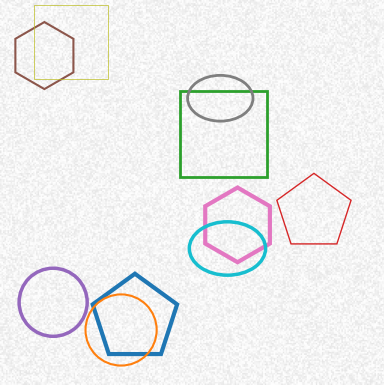[{"shape": "pentagon", "thickness": 3, "radius": 0.58, "center": [0.35, 0.174]}, {"shape": "circle", "thickness": 1.5, "radius": 0.46, "center": [0.315, 0.143]}, {"shape": "square", "thickness": 2, "radius": 0.56, "center": [0.581, 0.652]}, {"shape": "pentagon", "thickness": 1, "radius": 0.51, "center": [0.815, 0.448]}, {"shape": "circle", "thickness": 2.5, "radius": 0.44, "center": [0.138, 0.215]}, {"shape": "hexagon", "thickness": 1.5, "radius": 0.44, "center": [0.115, 0.856]}, {"shape": "hexagon", "thickness": 3, "radius": 0.48, "center": [0.617, 0.416]}, {"shape": "oval", "thickness": 2, "radius": 0.42, "center": [0.572, 0.745]}, {"shape": "square", "thickness": 0.5, "radius": 0.48, "center": [0.184, 0.89]}, {"shape": "oval", "thickness": 2.5, "radius": 0.5, "center": [0.591, 0.355]}]